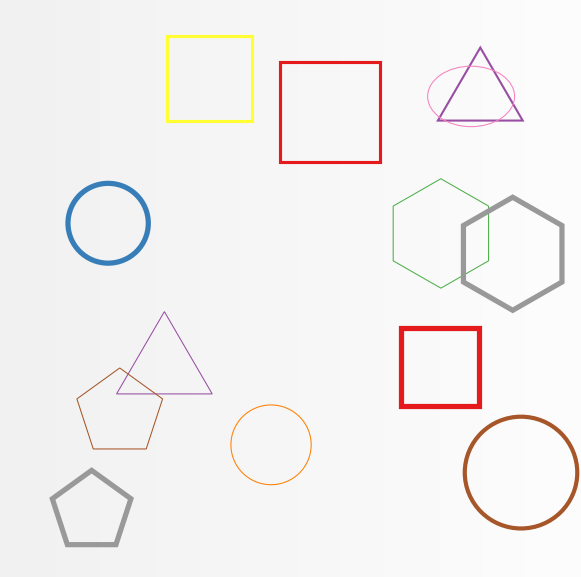[{"shape": "square", "thickness": 1.5, "radius": 0.43, "center": [0.568, 0.806]}, {"shape": "square", "thickness": 2.5, "radius": 0.34, "center": [0.757, 0.364]}, {"shape": "circle", "thickness": 2.5, "radius": 0.35, "center": [0.186, 0.613]}, {"shape": "hexagon", "thickness": 0.5, "radius": 0.47, "center": [0.758, 0.595]}, {"shape": "triangle", "thickness": 0.5, "radius": 0.48, "center": [0.283, 0.365]}, {"shape": "triangle", "thickness": 1, "radius": 0.42, "center": [0.826, 0.832]}, {"shape": "circle", "thickness": 0.5, "radius": 0.35, "center": [0.466, 0.229]}, {"shape": "square", "thickness": 1.5, "radius": 0.36, "center": [0.361, 0.863]}, {"shape": "pentagon", "thickness": 0.5, "radius": 0.39, "center": [0.206, 0.284]}, {"shape": "circle", "thickness": 2, "radius": 0.48, "center": [0.896, 0.181]}, {"shape": "oval", "thickness": 0.5, "radius": 0.37, "center": [0.811, 0.832]}, {"shape": "hexagon", "thickness": 2.5, "radius": 0.49, "center": [0.882, 0.56]}, {"shape": "pentagon", "thickness": 2.5, "radius": 0.36, "center": [0.158, 0.114]}]